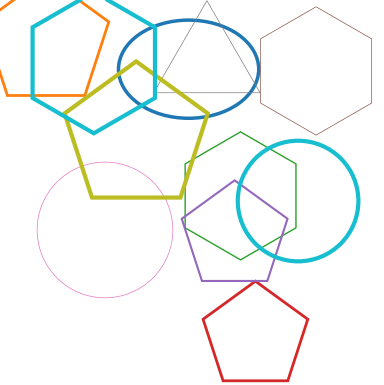[{"shape": "oval", "thickness": 2.5, "radius": 0.91, "center": [0.49, 0.82]}, {"shape": "pentagon", "thickness": 2, "radius": 0.86, "center": [0.12, 0.89]}, {"shape": "hexagon", "thickness": 1, "radius": 0.83, "center": [0.625, 0.491]}, {"shape": "pentagon", "thickness": 2, "radius": 0.71, "center": [0.663, 0.127]}, {"shape": "pentagon", "thickness": 1.5, "radius": 0.72, "center": [0.609, 0.387]}, {"shape": "hexagon", "thickness": 0.5, "radius": 0.83, "center": [0.821, 0.816]}, {"shape": "circle", "thickness": 0.5, "radius": 0.88, "center": [0.273, 0.403]}, {"shape": "triangle", "thickness": 0.5, "radius": 0.8, "center": [0.537, 0.839]}, {"shape": "pentagon", "thickness": 3, "radius": 0.98, "center": [0.354, 0.645]}, {"shape": "circle", "thickness": 3, "radius": 0.78, "center": [0.774, 0.478]}, {"shape": "hexagon", "thickness": 3, "radius": 0.92, "center": [0.244, 0.837]}]